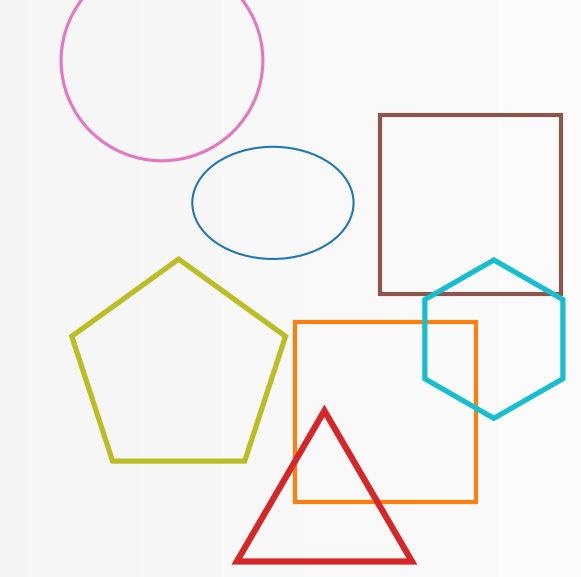[{"shape": "oval", "thickness": 1, "radius": 0.69, "center": [0.47, 0.648]}, {"shape": "square", "thickness": 2, "radius": 0.78, "center": [0.664, 0.286]}, {"shape": "triangle", "thickness": 3, "radius": 0.87, "center": [0.558, 0.114]}, {"shape": "square", "thickness": 2, "radius": 0.78, "center": [0.809, 0.645]}, {"shape": "circle", "thickness": 1.5, "radius": 0.87, "center": [0.279, 0.894]}, {"shape": "pentagon", "thickness": 2.5, "radius": 0.97, "center": [0.307, 0.357]}, {"shape": "hexagon", "thickness": 2.5, "radius": 0.69, "center": [0.85, 0.412]}]